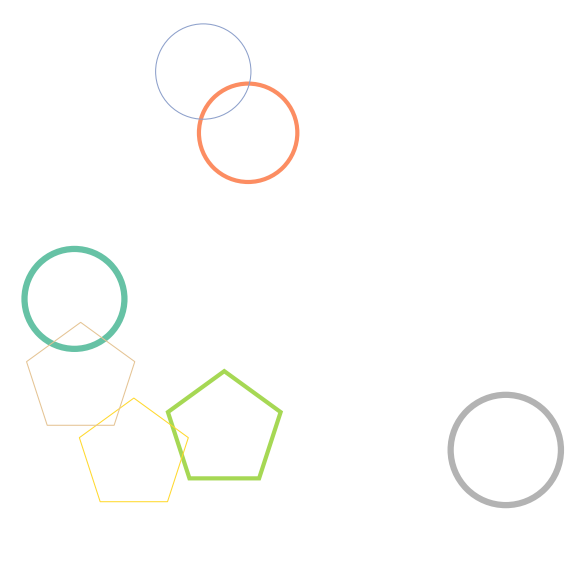[{"shape": "circle", "thickness": 3, "radius": 0.43, "center": [0.129, 0.482]}, {"shape": "circle", "thickness": 2, "radius": 0.43, "center": [0.43, 0.769]}, {"shape": "circle", "thickness": 0.5, "radius": 0.41, "center": [0.352, 0.875]}, {"shape": "pentagon", "thickness": 2, "radius": 0.51, "center": [0.388, 0.254]}, {"shape": "pentagon", "thickness": 0.5, "radius": 0.5, "center": [0.232, 0.211]}, {"shape": "pentagon", "thickness": 0.5, "radius": 0.49, "center": [0.14, 0.342]}, {"shape": "circle", "thickness": 3, "radius": 0.48, "center": [0.876, 0.22]}]